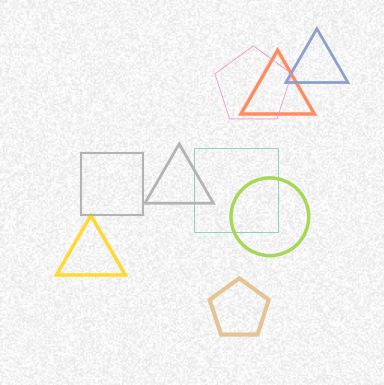[{"shape": "square", "thickness": 0.5, "radius": 0.55, "center": [0.614, 0.507]}, {"shape": "triangle", "thickness": 2.5, "radius": 0.55, "center": [0.721, 0.759]}, {"shape": "triangle", "thickness": 2, "radius": 0.47, "center": [0.823, 0.832]}, {"shape": "pentagon", "thickness": 0.5, "radius": 0.52, "center": [0.658, 0.776]}, {"shape": "circle", "thickness": 2.5, "radius": 0.5, "center": [0.701, 0.437]}, {"shape": "triangle", "thickness": 2.5, "radius": 0.52, "center": [0.236, 0.337]}, {"shape": "pentagon", "thickness": 3, "radius": 0.4, "center": [0.621, 0.196]}, {"shape": "triangle", "thickness": 2, "radius": 0.51, "center": [0.465, 0.524]}, {"shape": "square", "thickness": 1.5, "radius": 0.4, "center": [0.291, 0.523]}]